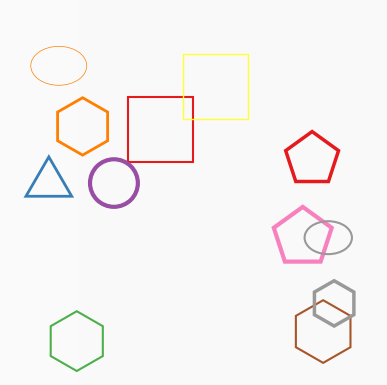[{"shape": "square", "thickness": 1.5, "radius": 0.42, "center": [0.414, 0.663]}, {"shape": "pentagon", "thickness": 2.5, "radius": 0.36, "center": [0.805, 0.587]}, {"shape": "triangle", "thickness": 2, "radius": 0.34, "center": [0.126, 0.524]}, {"shape": "hexagon", "thickness": 1.5, "radius": 0.39, "center": [0.198, 0.114]}, {"shape": "circle", "thickness": 3, "radius": 0.31, "center": [0.294, 0.525]}, {"shape": "hexagon", "thickness": 2, "radius": 0.37, "center": [0.213, 0.672]}, {"shape": "oval", "thickness": 0.5, "radius": 0.36, "center": [0.152, 0.829]}, {"shape": "square", "thickness": 1, "radius": 0.42, "center": [0.556, 0.776]}, {"shape": "hexagon", "thickness": 1.5, "radius": 0.41, "center": [0.834, 0.139]}, {"shape": "pentagon", "thickness": 3, "radius": 0.39, "center": [0.781, 0.384]}, {"shape": "oval", "thickness": 1.5, "radius": 0.31, "center": [0.847, 0.383]}, {"shape": "hexagon", "thickness": 2.5, "radius": 0.29, "center": [0.862, 0.212]}]